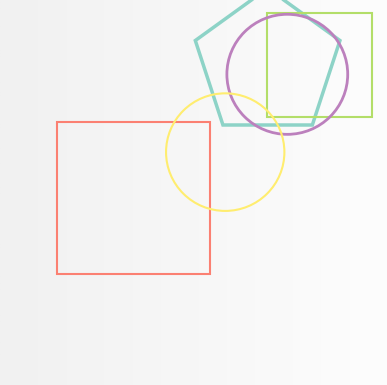[{"shape": "pentagon", "thickness": 2.5, "radius": 0.98, "center": [0.691, 0.834]}, {"shape": "square", "thickness": 1.5, "radius": 0.99, "center": [0.344, 0.486]}, {"shape": "square", "thickness": 1.5, "radius": 0.67, "center": [0.825, 0.83]}, {"shape": "circle", "thickness": 2, "radius": 0.78, "center": [0.741, 0.807]}, {"shape": "circle", "thickness": 1.5, "radius": 0.76, "center": [0.581, 0.605]}]